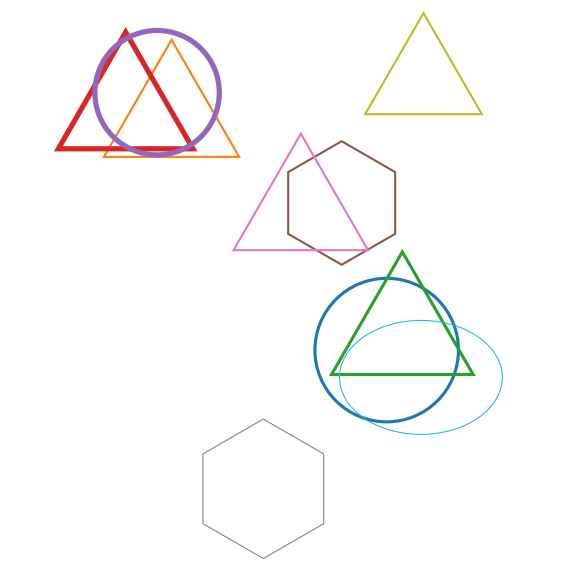[{"shape": "circle", "thickness": 1.5, "radius": 0.62, "center": [0.67, 0.393]}, {"shape": "triangle", "thickness": 1, "radius": 0.68, "center": [0.297, 0.795]}, {"shape": "triangle", "thickness": 1.5, "radius": 0.71, "center": [0.697, 0.421]}, {"shape": "triangle", "thickness": 2.5, "radius": 0.67, "center": [0.218, 0.809]}, {"shape": "circle", "thickness": 2.5, "radius": 0.54, "center": [0.272, 0.839]}, {"shape": "hexagon", "thickness": 1, "radius": 0.53, "center": [0.592, 0.648]}, {"shape": "triangle", "thickness": 1, "radius": 0.67, "center": [0.521, 0.633]}, {"shape": "hexagon", "thickness": 0.5, "radius": 0.6, "center": [0.456, 0.153]}, {"shape": "triangle", "thickness": 1, "radius": 0.58, "center": [0.733, 0.86]}, {"shape": "oval", "thickness": 0.5, "radius": 0.7, "center": [0.729, 0.346]}]